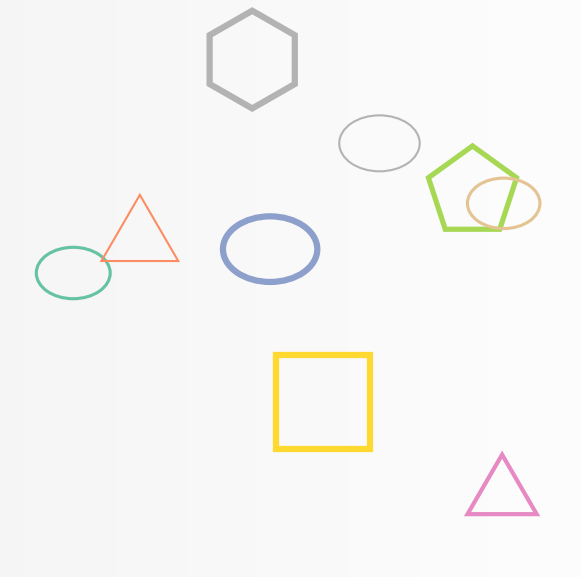[{"shape": "oval", "thickness": 1.5, "radius": 0.32, "center": [0.126, 0.526]}, {"shape": "triangle", "thickness": 1, "radius": 0.38, "center": [0.241, 0.585]}, {"shape": "oval", "thickness": 3, "radius": 0.41, "center": [0.465, 0.568]}, {"shape": "triangle", "thickness": 2, "radius": 0.34, "center": [0.864, 0.143]}, {"shape": "pentagon", "thickness": 2.5, "radius": 0.4, "center": [0.813, 0.667]}, {"shape": "square", "thickness": 3, "radius": 0.4, "center": [0.555, 0.303]}, {"shape": "oval", "thickness": 1.5, "radius": 0.31, "center": [0.867, 0.647]}, {"shape": "oval", "thickness": 1, "radius": 0.35, "center": [0.653, 0.751]}, {"shape": "hexagon", "thickness": 3, "radius": 0.42, "center": [0.434, 0.896]}]